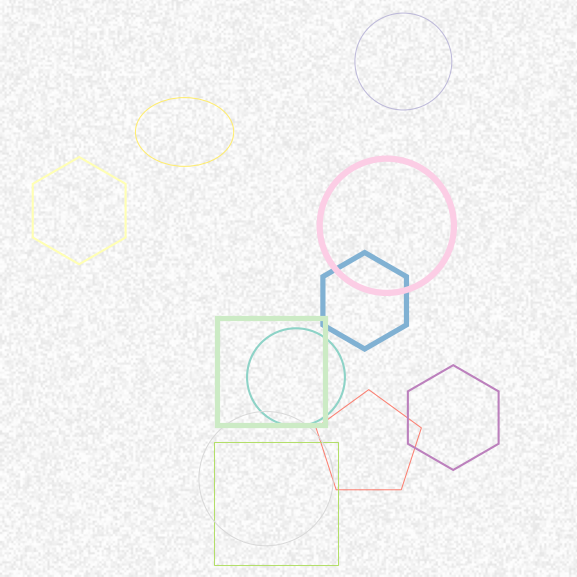[{"shape": "circle", "thickness": 1, "radius": 0.42, "center": [0.513, 0.346]}, {"shape": "hexagon", "thickness": 1, "radius": 0.46, "center": [0.137, 0.634]}, {"shape": "circle", "thickness": 0.5, "radius": 0.42, "center": [0.698, 0.893]}, {"shape": "pentagon", "thickness": 0.5, "radius": 0.48, "center": [0.638, 0.229]}, {"shape": "hexagon", "thickness": 2.5, "radius": 0.42, "center": [0.631, 0.478]}, {"shape": "square", "thickness": 0.5, "radius": 0.53, "center": [0.478, 0.127]}, {"shape": "circle", "thickness": 3, "radius": 0.58, "center": [0.67, 0.608]}, {"shape": "circle", "thickness": 0.5, "radius": 0.58, "center": [0.461, 0.17]}, {"shape": "hexagon", "thickness": 1, "radius": 0.45, "center": [0.785, 0.276]}, {"shape": "square", "thickness": 2.5, "radius": 0.47, "center": [0.469, 0.356]}, {"shape": "oval", "thickness": 0.5, "radius": 0.43, "center": [0.32, 0.771]}]